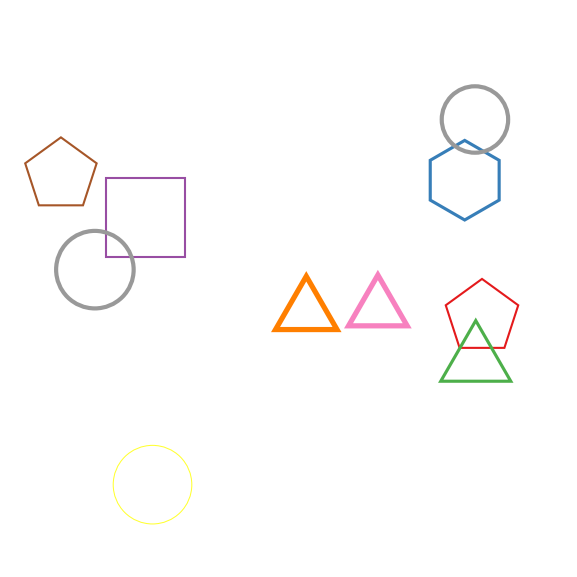[{"shape": "pentagon", "thickness": 1, "radius": 0.33, "center": [0.835, 0.45]}, {"shape": "hexagon", "thickness": 1.5, "radius": 0.34, "center": [0.805, 0.687]}, {"shape": "triangle", "thickness": 1.5, "radius": 0.35, "center": [0.824, 0.374]}, {"shape": "square", "thickness": 1, "radius": 0.34, "center": [0.251, 0.622]}, {"shape": "triangle", "thickness": 2.5, "radius": 0.31, "center": [0.53, 0.459]}, {"shape": "circle", "thickness": 0.5, "radius": 0.34, "center": [0.264, 0.16]}, {"shape": "pentagon", "thickness": 1, "radius": 0.33, "center": [0.105, 0.696]}, {"shape": "triangle", "thickness": 2.5, "radius": 0.29, "center": [0.654, 0.464]}, {"shape": "circle", "thickness": 2, "radius": 0.34, "center": [0.164, 0.532]}, {"shape": "circle", "thickness": 2, "radius": 0.29, "center": [0.822, 0.792]}]